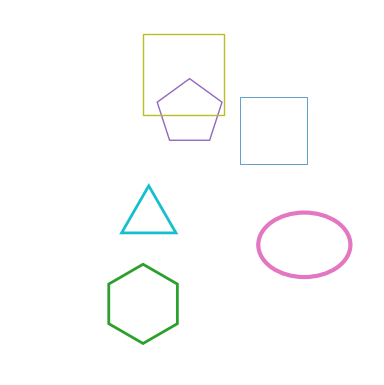[{"shape": "square", "thickness": 0.5, "radius": 0.44, "center": [0.709, 0.661]}, {"shape": "hexagon", "thickness": 2, "radius": 0.51, "center": [0.372, 0.211]}, {"shape": "pentagon", "thickness": 1, "radius": 0.44, "center": [0.492, 0.707]}, {"shape": "oval", "thickness": 3, "radius": 0.6, "center": [0.791, 0.364]}, {"shape": "square", "thickness": 1, "radius": 0.53, "center": [0.477, 0.807]}, {"shape": "triangle", "thickness": 2, "radius": 0.41, "center": [0.386, 0.436]}]